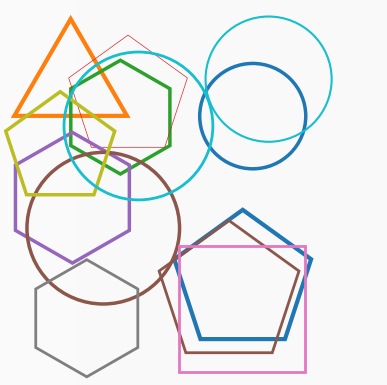[{"shape": "circle", "thickness": 2.5, "radius": 0.68, "center": [0.652, 0.698]}, {"shape": "pentagon", "thickness": 3, "radius": 0.93, "center": [0.626, 0.269]}, {"shape": "triangle", "thickness": 3, "radius": 0.84, "center": [0.182, 0.783]}, {"shape": "hexagon", "thickness": 2.5, "radius": 0.74, "center": [0.311, 0.696]}, {"shape": "pentagon", "thickness": 0.5, "radius": 0.81, "center": [0.33, 0.748]}, {"shape": "hexagon", "thickness": 2.5, "radius": 0.85, "center": [0.187, 0.486]}, {"shape": "pentagon", "thickness": 2, "radius": 0.95, "center": [0.591, 0.237]}, {"shape": "circle", "thickness": 2.5, "radius": 0.98, "center": [0.266, 0.407]}, {"shape": "square", "thickness": 2, "radius": 0.81, "center": [0.624, 0.197]}, {"shape": "hexagon", "thickness": 2, "radius": 0.76, "center": [0.224, 0.173]}, {"shape": "pentagon", "thickness": 2.5, "radius": 0.74, "center": [0.155, 0.614]}, {"shape": "circle", "thickness": 1.5, "radius": 0.81, "center": [0.693, 0.794]}, {"shape": "circle", "thickness": 2, "radius": 0.96, "center": [0.357, 0.673]}]